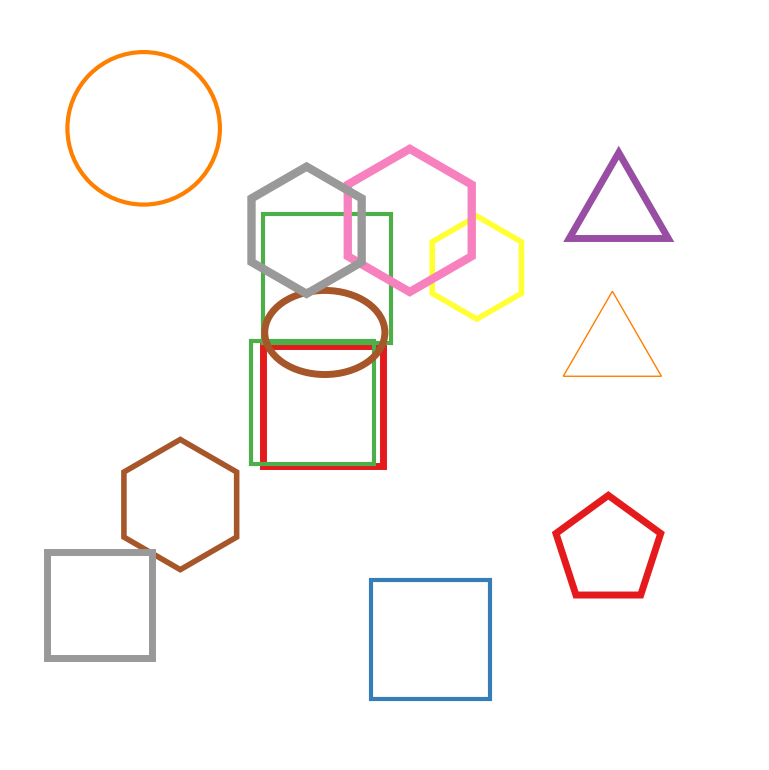[{"shape": "square", "thickness": 2.5, "radius": 0.39, "center": [0.419, 0.472]}, {"shape": "pentagon", "thickness": 2.5, "radius": 0.36, "center": [0.79, 0.285]}, {"shape": "square", "thickness": 1.5, "radius": 0.39, "center": [0.559, 0.169]}, {"shape": "square", "thickness": 1.5, "radius": 0.42, "center": [0.425, 0.639]}, {"shape": "square", "thickness": 1.5, "radius": 0.4, "center": [0.406, 0.478]}, {"shape": "triangle", "thickness": 2.5, "radius": 0.37, "center": [0.804, 0.727]}, {"shape": "circle", "thickness": 1.5, "radius": 0.5, "center": [0.187, 0.833]}, {"shape": "triangle", "thickness": 0.5, "radius": 0.37, "center": [0.795, 0.548]}, {"shape": "hexagon", "thickness": 2, "radius": 0.33, "center": [0.619, 0.652]}, {"shape": "hexagon", "thickness": 2, "radius": 0.42, "center": [0.234, 0.345]}, {"shape": "oval", "thickness": 2.5, "radius": 0.39, "center": [0.422, 0.568]}, {"shape": "hexagon", "thickness": 3, "radius": 0.46, "center": [0.532, 0.714]}, {"shape": "square", "thickness": 2.5, "radius": 0.34, "center": [0.129, 0.214]}, {"shape": "hexagon", "thickness": 3, "radius": 0.41, "center": [0.398, 0.701]}]